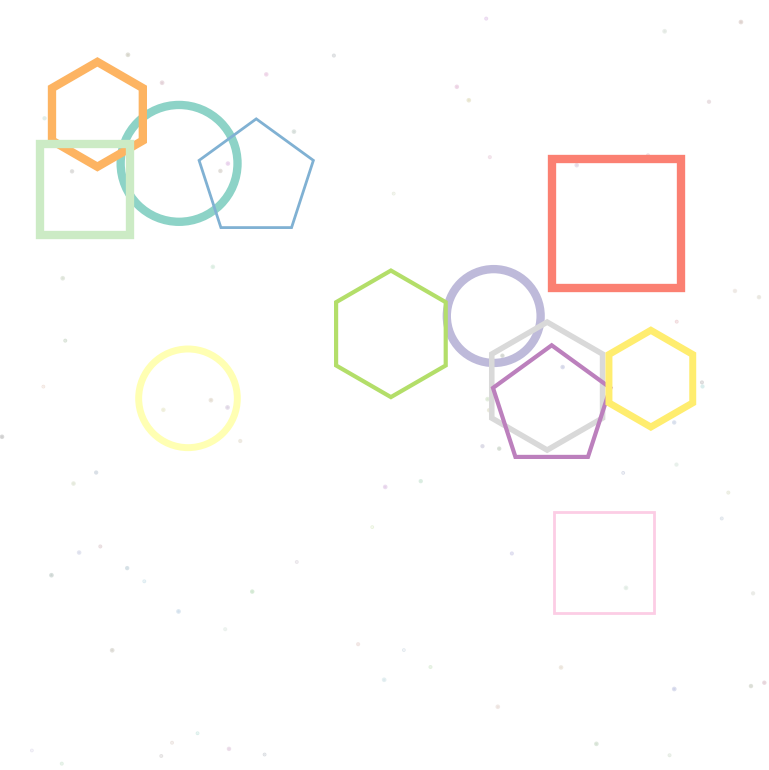[{"shape": "circle", "thickness": 3, "radius": 0.38, "center": [0.233, 0.788]}, {"shape": "circle", "thickness": 2.5, "radius": 0.32, "center": [0.244, 0.483]}, {"shape": "circle", "thickness": 3, "radius": 0.3, "center": [0.641, 0.59]}, {"shape": "square", "thickness": 3, "radius": 0.42, "center": [0.8, 0.71]}, {"shape": "pentagon", "thickness": 1, "radius": 0.39, "center": [0.333, 0.768]}, {"shape": "hexagon", "thickness": 3, "radius": 0.34, "center": [0.127, 0.852]}, {"shape": "hexagon", "thickness": 1.5, "radius": 0.41, "center": [0.508, 0.566]}, {"shape": "square", "thickness": 1, "radius": 0.33, "center": [0.785, 0.269]}, {"shape": "hexagon", "thickness": 2, "radius": 0.42, "center": [0.711, 0.499]}, {"shape": "pentagon", "thickness": 1.5, "radius": 0.4, "center": [0.716, 0.471]}, {"shape": "square", "thickness": 3, "radius": 0.29, "center": [0.11, 0.753]}, {"shape": "hexagon", "thickness": 2.5, "radius": 0.31, "center": [0.845, 0.508]}]